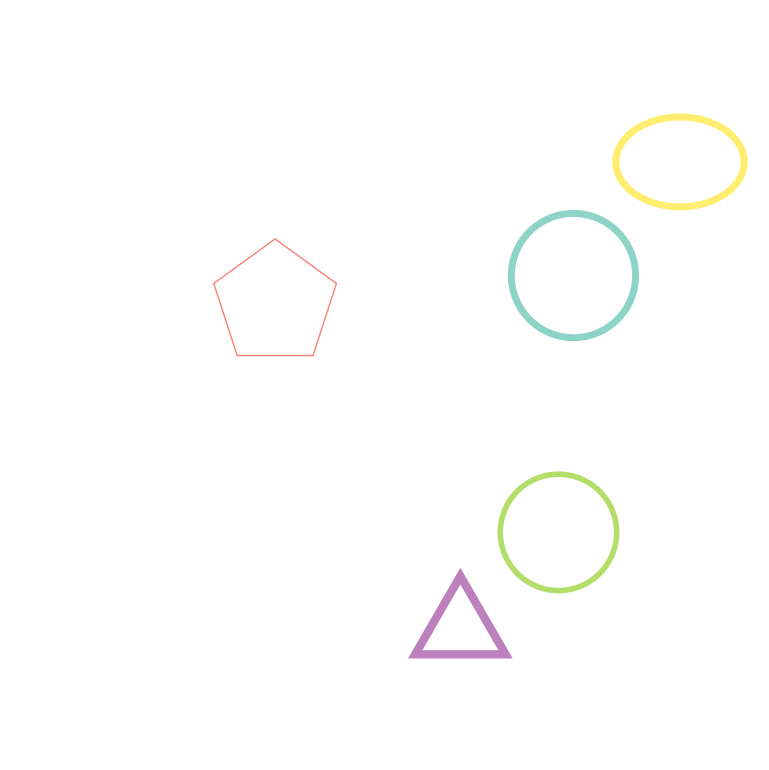[{"shape": "circle", "thickness": 2.5, "radius": 0.4, "center": [0.745, 0.642]}, {"shape": "pentagon", "thickness": 0.5, "radius": 0.42, "center": [0.357, 0.606]}, {"shape": "circle", "thickness": 2, "radius": 0.38, "center": [0.725, 0.309]}, {"shape": "triangle", "thickness": 3, "radius": 0.34, "center": [0.598, 0.184]}, {"shape": "oval", "thickness": 2.5, "radius": 0.42, "center": [0.883, 0.79]}]